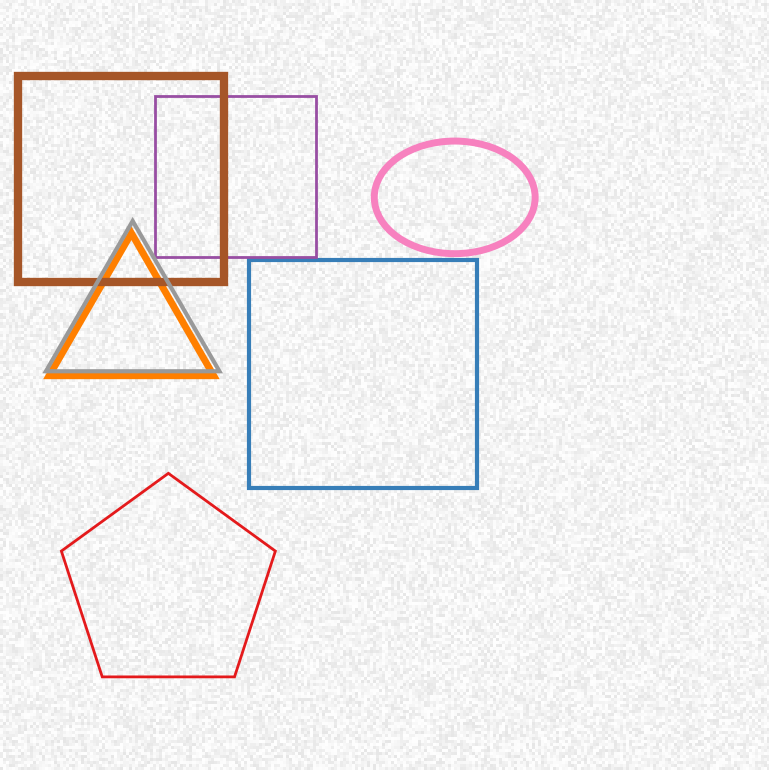[{"shape": "pentagon", "thickness": 1, "radius": 0.73, "center": [0.219, 0.239]}, {"shape": "square", "thickness": 1.5, "radius": 0.74, "center": [0.472, 0.514]}, {"shape": "square", "thickness": 1, "radius": 0.52, "center": [0.306, 0.771]}, {"shape": "triangle", "thickness": 2.5, "radius": 0.62, "center": [0.171, 0.574]}, {"shape": "square", "thickness": 3, "radius": 0.67, "center": [0.157, 0.768]}, {"shape": "oval", "thickness": 2.5, "radius": 0.52, "center": [0.591, 0.744]}, {"shape": "triangle", "thickness": 1.5, "radius": 0.65, "center": [0.172, 0.583]}]